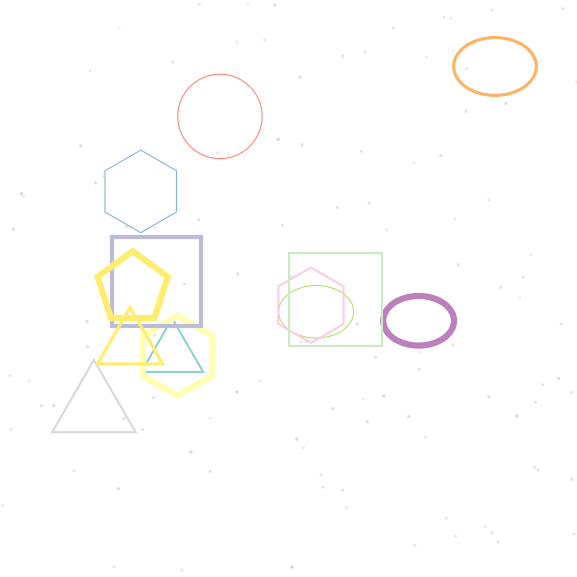[{"shape": "triangle", "thickness": 1, "radius": 0.31, "center": [0.298, 0.386]}, {"shape": "hexagon", "thickness": 3, "radius": 0.35, "center": [0.307, 0.383]}, {"shape": "square", "thickness": 2, "radius": 0.39, "center": [0.271, 0.512]}, {"shape": "circle", "thickness": 0.5, "radius": 0.37, "center": [0.381, 0.798]}, {"shape": "hexagon", "thickness": 0.5, "radius": 0.36, "center": [0.244, 0.668]}, {"shape": "oval", "thickness": 1.5, "radius": 0.36, "center": [0.857, 0.884]}, {"shape": "oval", "thickness": 0.5, "radius": 0.33, "center": [0.547, 0.459]}, {"shape": "hexagon", "thickness": 1, "radius": 0.33, "center": [0.539, 0.471]}, {"shape": "triangle", "thickness": 1, "radius": 0.42, "center": [0.163, 0.292]}, {"shape": "oval", "thickness": 3, "radius": 0.31, "center": [0.725, 0.444]}, {"shape": "square", "thickness": 1, "radius": 0.4, "center": [0.58, 0.481]}, {"shape": "pentagon", "thickness": 3, "radius": 0.32, "center": [0.23, 0.5]}, {"shape": "triangle", "thickness": 1.5, "radius": 0.33, "center": [0.225, 0.402]}]